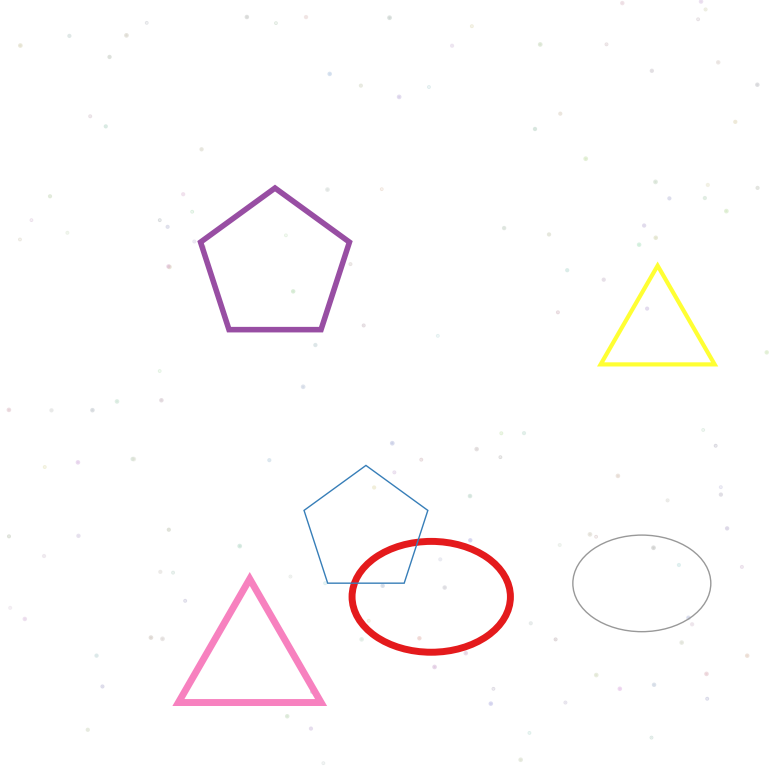[{"shape": "oval", "thickness": 2.5, "radius": 0.51, "center": [0.56, 0.225]}, {"shape": "pentagon", "thickness": 0.5, "radius": 0.42, "center": [0.475, 0.311]}, {"shape": "pentagon", "thickness": 2, "radius": 0.51, "center": [0.357, 0.654]}, {"shape": "triangle", "thickness": 1.5, "radius": 0.43, "center": [0.854, 0.57]}, {"shape": "triangle", "thickness": 2.5, "radius": 0.53, "center": [0.324, 0.141]}, {"shape": "oval", "thickness": 0.5, "radius": 0.45, "center": [0.834, 0.242]}]